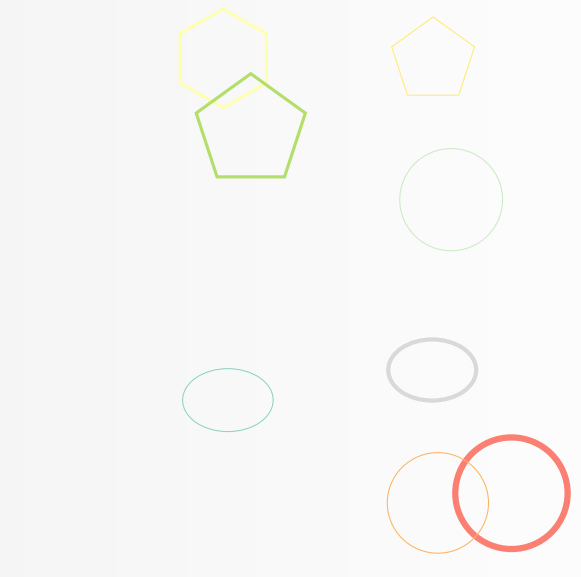[{"shape": "oval", "thickness": 0.5, "radius": 0.39, "center": [0.392, 0.306]}, {"shape": "hexagon", "thickness": 1.5, "radius": 0.43, "center": [0.384, 0.898]}, {"shape": "circle", "thickness": 3, "radius": 0.48, "center": [0.88, 0.145]}, {"shape": "circle", "thickness": 0.5, "radius": 0.44, "center": [0.753, 0.128]}, {"shape": "pentagon", "thickness": 1.5, "radius": 0.49, "center": [0.431, 0.773]}, {"shape": "oval", "thickness": 2, "radius": 0.38, "center": [0.744, 0.358]}, {"shape": "circle", "thickness": 0.5, "radius": 0.44, "center": [0.776, 0.653]}, {"shape": "pentagon", "thickness": 0.5, "radius": 0.37, "center": [0.745, 0.895]}]